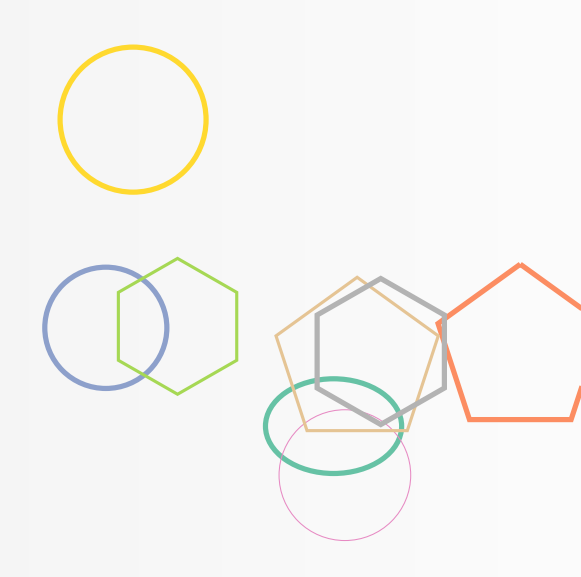[{"shape": "oval", "thickness": 2.5, "radius": 0.59, "center": [0.574, 0.261]}, {"shape": "pentagon", "thickness": 2.5, "radius": 0.74, "center": [0.895, 0.393]}, {"shape": "circle", "thickness": 2.5, "radius": 0.53, "center": [0.182, 0.431]}, {"shape": "circle", "thickness": 0.5, "radius": 0.57, "center": [0.593, 0.176]}, {"shape": "hexagon", "thickness": 1.5, "radius": 0.59, "center": [0.305, 0.434]}, {"shape": "circle", "thickness": 2.5, "radius": 0.63, "center": [0.229, 0.792]}, {"shape": "pentagon", "thickness": 1.5, "radius": 0.73, "center": [0.614, 0.372]}, {"shape": "hexagon", "thickness": 2.5, "radius": 0.63, "center": [0.655, 0.39]}]